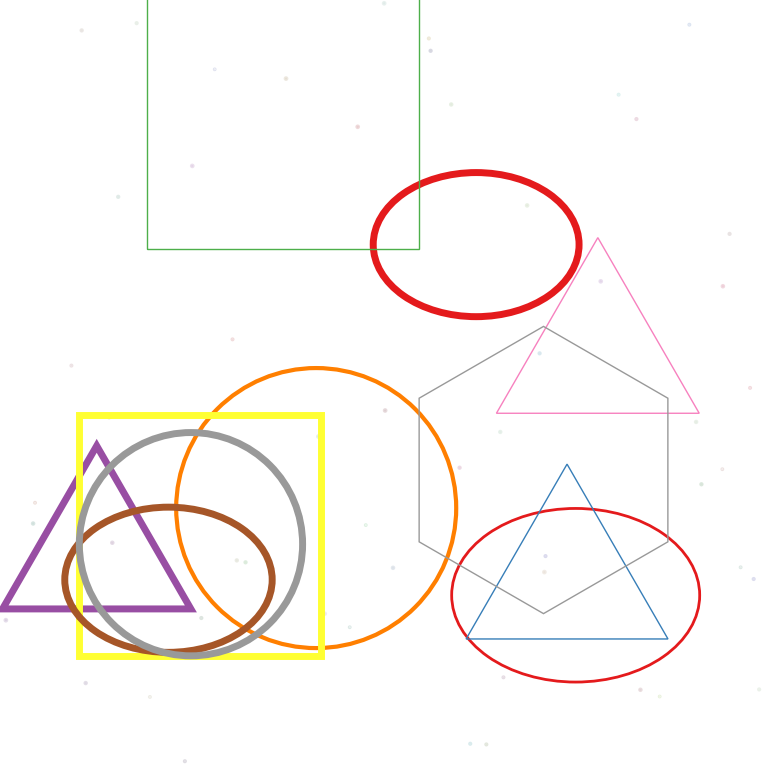[{"shape": "oval", "thickness": 1, "radius": 0.81, "center": [0.748, 0.227]}, {"shape": "oval", "thickness": 2.5, "radius": 0.67, "center": [0.618, 0.682]}, {"shape": "triangle", "thickness": 0.5, "radius": 0.76, "center": [0.736, 0.246]}, {"shape": "square", "thickness": 0.5, "radius": 0.88, "center": [0.367, 0.853]}, {"shape": "triangle", "thickness": 2.5, "radius": 0.71, "center": [0.126, 0.28]}, {"shape": "circle", "thickness": 1.5, "radius": 0.91, "center": [0.411, 0.34]}, {"shape": "square", "thickness": 2.5, "radius": 0.78, "center": [0.26, 0.305]}, {"shape": "oval", "thickness": 2.5, "radius": 0.67, "center": [0.219, 0.247]}, {"shape": "triangle", "thickness": 0.5, "radius": 0.76, "center": [0.776, 0.539]}, {"shape": "hexagon", "thickness": 0.5, "radius": 0.93, "center": [0.706, 0.39]}, {"shape": "circle", "thickness": 2.5, "radius": 0.72, "center": [0.248, 0.293]}]